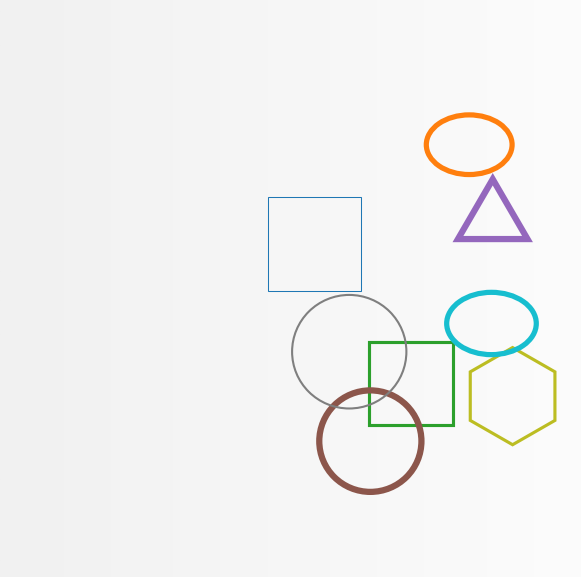[{"shape": "square", "thickness": 0.5, "radius": 0.4, "center": [0.541, 0.577]}, {"shape": "oval", "thickness": 2.5, "radius": 0.37, "center": [0.807, 0.749]}, {"shape": "square", "thickness": 1.5, "radius": 0.36, "center": [0.708, 0.335]}, {"shape": "triangle", "thickness": 3, "radius": 0.35, "center": [0.848, 0.62]}, {"shape": "circle", "thickness": 3, "radius": 0.44, "center": [0.637, 0.235]}, {"shape": "circle", "thickness": 1, "radius": 0.49, "center": [0.601, 0.39]}, {"shape": "hexagon", "thickness": 1.5, "radius": 0.42, "center": [0.882, 0.313]}, {"shape": "oval", "thickness": 2.5, "radius": 0.39, "center": [0.846, 0.439]}]